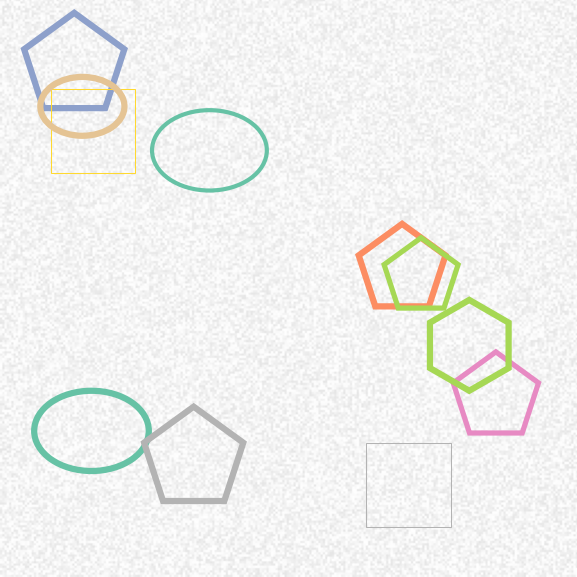[{"shape": "oval", "thickness": 2, "radius": 0.5, "center": [0.363, 0.739]}, {"shape": "oval", "thickness": 3, "radius": 0.5, "center": [0.158, 0.253]}, {"shape": "pentagon", "thickness": 3, "radius": 0.39, "center": [0.696, 0.532]}, {"shape": "pentagon", "thickness": 3, "radius": 0.46, "center": [0.129, 0.886]}, {"shape": "pentagon", "thickness": 2.5, "radius": 0.39, "center": [0.859, 0.312]}, {"shape": "hexagon", "thickness": 3, "radius": 0.39, "center": [0.813, 0.401]}, {"shape": "pentagon", "thickness": 2.5, "radius": 0.34, "center": [0.729, 0.52]}, {"shape": "square", "thickness": 0.5, "radius": 0.36, "center": [0.161, 0.772]}, {"shape": "oval", "thickness": 3, "radius": 0.36, "center": [0.143, 0.815]}, {"shape": "pentagon", "thickness": 3, "radius": 0.45, "center": [0.335, 0.205]}, {"shape": "square", "thickness": 0.5, "radius": 0.37, "center": [0.707, 0.159]}]